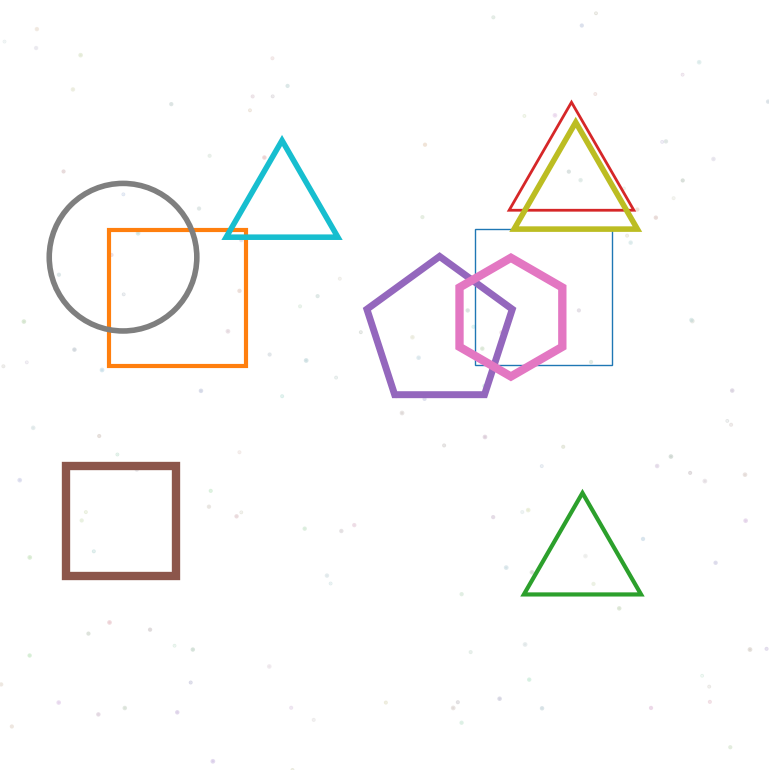[{"shape": "square", "thickness": 0.5, "radius": 0.44, "center": [0.706, 0.614]}, {"shape": "square", "thickness": 1.5, "radius": 0.44, "center": [0.231, 0.613]}, {"shape": "triangle", "thickness": 1.5, "radius": 0.44, "center": [0.756, 0.272]}, {"shape": "triangle", "thickness": 1, "radius": 0.47, "center": [0.742, 0.774]}, {"shape": "pentagon", "thickness": 2.5, "radius": 0.5, "center": [0.571, 0.568]}, {"shape": "square", "thickness": 3, "radius": 0.36, "center": [0.158, 0.323]}, {"shape": "hexagon", "thickness": 3, "radius": 0.39, "center": [0.664, 0.588]}, {"shape": "circle", "thickness": 2, "radius": 0.48, "center": [0.16, 0.666]}, {"shape": "triangle", "thickness": 2, "radius": 0.46, "center": [0.748, 0.749]}, {"shape": "triangle", "thickness": 2, "radius": 0.42, "center": [0.366, 0.734]}]